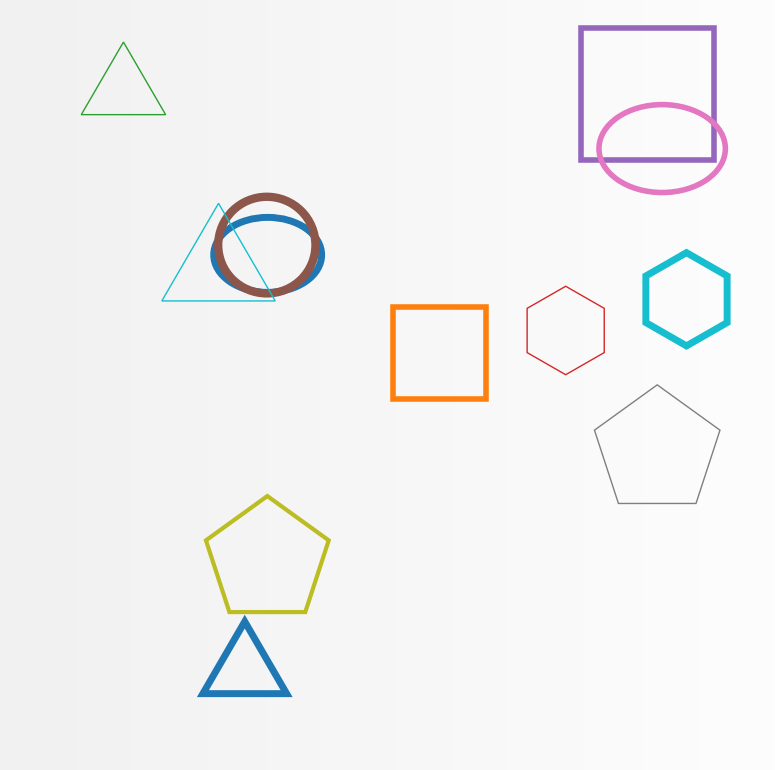[{"shape": "triangle", "thickness": 2.5, "radius": 0.31, "center": [0.316, 0.13]}, {"shape": "oval", "thickness": 2.5, "radius": 0.35, "center": [0.345, 0.669]}, {"shape": "square", "thickness": 2, "radius": 0.3, "center": [0.567, 0.542]}, {"shape": "triangle", "thickness": 0.5, "radius": 0.31, "center": [0.159, 0.883]}, {"shape": "hexagon", "thickness": 0.5, "radius": 0.29, "center": [0.73, 0.571]}, {"shape": "square", "thickness": 2, "radius": 0.43, "center": [0.836, 0.878]}, {"shape": "circle", "thickness": 3, "radius": 0.31, "center": [0.344, 0.682]}, {"shape": "oval", "thickness": 2, "radius": 0.41, "center": [0.854, 0.807]}, {"shape": "pentagon", "thickness": 0.5, "radius": 0.43, "center": [0.848, 0.415]}, {"shape": "pentagon", "thickness": 1.5, "radius": 0.42, "center": [0.345, 0.272]}, {"shape": "hexagon", "thickness": 2.5, "radius": 0.3, "center": [0.886, 0.611]}, {"shape": "triangle", "thickness": 0.5, "radius": 0.42, "center": [0.282, 0.651]}]